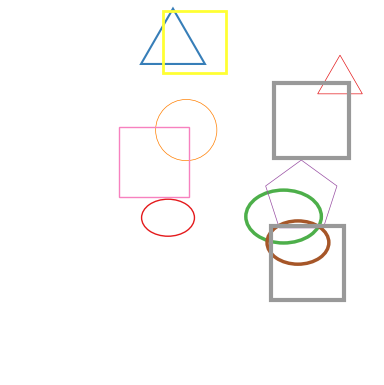[{"shape": "triangle", "thickness": 0.5, "radius": 0.34, "center": [0.883, 0.79]}, {"shape": "oval", "thickness": 1, "radius": 0.34, "center": [0.436, 0.435]}, {"shape": "triangle", "thickness": 1.5, "radius": 0.48, "center": [0.449, 0.882]}, {"shape": "oval", "thickness": 2.5, "radius": 0.49, "center": [0.737, 0.438]}, {"shape": "pentagon", "thickness": 0.5, "radius": 0.49, "center": [0.783, 0.487]}, {"shape": "circle", "thickness": 0.5, "radius": 0.4, "center": [0.484, 0.662]}, {"shape": "square", "thickness": 2, "radius": 0.4, "center": [0.505, 0.891]}, {"shape": "oval", "thickness": 2.5, "radius": 0.4, "center": [0.774, 0.37]}, {"shape": "square", "thickness": 1, "radius": 0.46, "center": [0.4, 0.579]}, {"shape": "square", "thickness": 3, "radius": 0.48, "center": [0.799, 0.317]}, {"shape": "square", "thickness": 3, "radius": 0.49, "center": [0.809, 0.686]}]